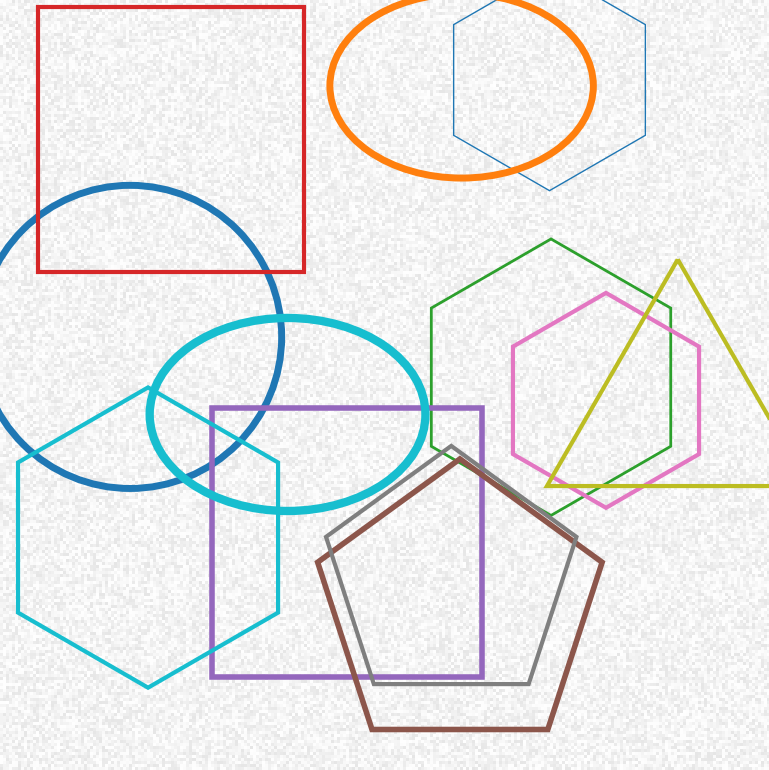[{"shape": "hexagon", "thickness": 0.5, "radius": 0.72, "center": [0.714, 0.896]}, {"shape": "circle", "thickness": 2.5, "radius": 0.98, "center": [0.169, 0.562]}, {"shape": "oval", "thickness": 2.5, "radius": 0.86, "center": [0.6, 0.889]}, {"shape": "hexagon", "thickness": 1, "radius": 0.9, "center": [0.716, 0.51]}, {"shape": "square", "thickness": 1.5, "radius": 0.86, "center": [0.222, 0.819]}, {"shape": "square", "thickness": 2, "radius": 0.88, "center": [0.451, 0.295]}, {"shape": "pentagon", "thickness": 2, "radius": 0.97, "center": [0.597, 0.21]}, {"shape": "hexagon", "thickness": 1.5, "radius": 0.7, "center": [0.787, 0.48]}, {"shape": "pentagon", "thickness": 1.5, "radius": 0.85, "center": [0.586, 0.25]}, {"shape": "triangle", "thickness": 1.5, "radius": 0.98, "center": [0.88, 0.467]}, {"shape": "oval", "thickness": 3, "radius": 0.9, "center": [0.373, 0.462]}, {"shape": "hexagon", "thickness": 1.5, "radius": 0.97, "center": [0.192, 0.302]}]